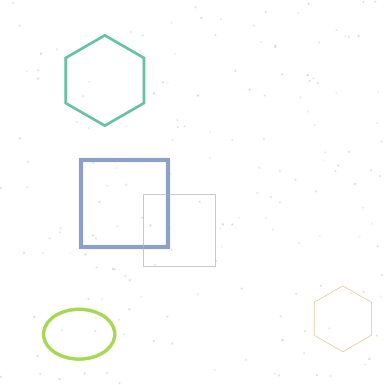[{"shape": "hexagon", "thickness": 2, "radius": 0.59, "center": [0.272, 0.791]}, {"shape": "square", "thickness": 3, "radius": 0.56, "center": [0.323, 0.472]}, {"shape": "oval", "thickness": 2.5, "radius": 0.46, "center": [0.206, 0.132]}, {"shape": "hexagon", "thickness": 0.5, "radius": 0.43, "center": [0.89, 0.172]}, {"shape": "square", "thickness": 0.5, "radius": 0.46, "center": [0.465, 0.403]}]